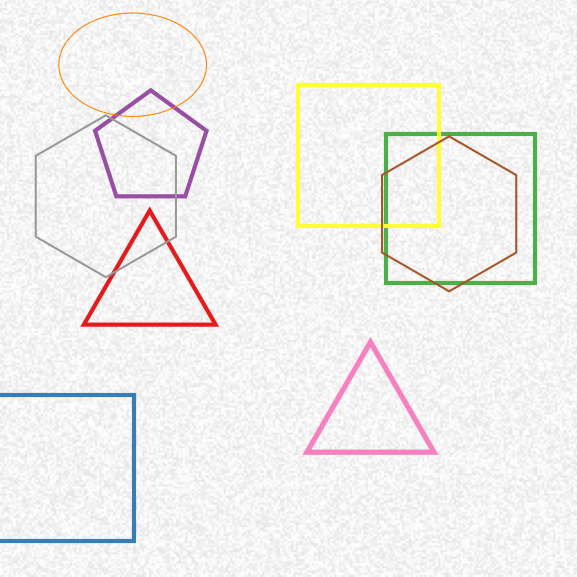[{"shape": "triangle", "thickness": 2, "radius": 0.66, "center": [0.259, 0.503]}, {"shape": "square", "thickness": 2, "radius": 0.63, "center": [0.106, 0.188]}, {"shape": "square", "thickness": 2, "radius": 0.64, "center": [0.798, 0.638]}, {"shape": "pentagon", "thickness": 2, "radius": 0.51, "center": [0.261, 0.741]}, {"shape": "oval", "thickness": 0.5, "radius": 0.64, "center": [0.23, 0.887]}, {"shape": "square", "thickness": 2, "radius": 0.61, "center": [0.637, 0.73]}, {"shape": "hexagon", "thickness": 1, "radius": 0.67, "center": [0.778, 0.629]}, {"shape": "triangle", "thickness": 2.5, "radius": 0.64, "center": [0.642, 0.28]}, {"shape": "hexagon", "thickness": 1, "radius": 0.7, "center": [0.183, 0.659]}]